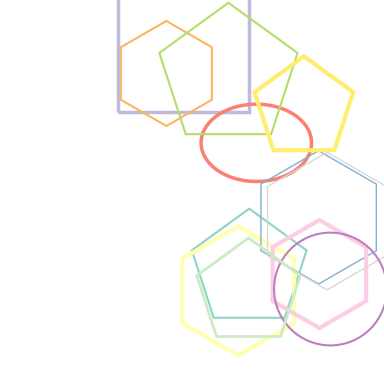[{"shape": "pentagon", "thickness": 1.5, "radius": 0.78, "center": [0.647, 0.301]}, {"shape": "hexagon", "thickness": 3, "radius": 0.84, "center": [0.619, 0.245]}, {"shape": "square", "thickness": 2.5, "radius": 0.85, "center": [0.477, 0.878]}, {"shape": "oval", "thickness": 2.5, "radius": 0.72, "center": [0.666, 0.629]}, {"shape": "hexagon", "thickness": 1, "radius": 0.87, "center": [0.828, 0.435]}, {"shape": "hexagon", "thickness": 1.5, "radius": 0.68, "center": [0.432, 0.809]}, {"shape": "pentagon", "thickness": 1.5, "radius": 0.94, "center": [0.593, 0.804]}, {"shape": "hexagon", "thickness": 3, "radius": 0.7, "center": [0.83, 0.288]}, {"shape": "hexagon", "thickness": 1, "radius": 0.89, "center": [0.85, 0.426]}, {"shape": "circle", "thickness": 1.5, "radius": 0.73, "center": [0.858, 0.249]}, {"shape": "pentagon", "thickness": 2, "radius": 0.71, "center": [0.645, 0.24]}, {"shape": "pentagon", "thickness": 3, "radius": 0.67, "center": [0.789, 0.719]}]